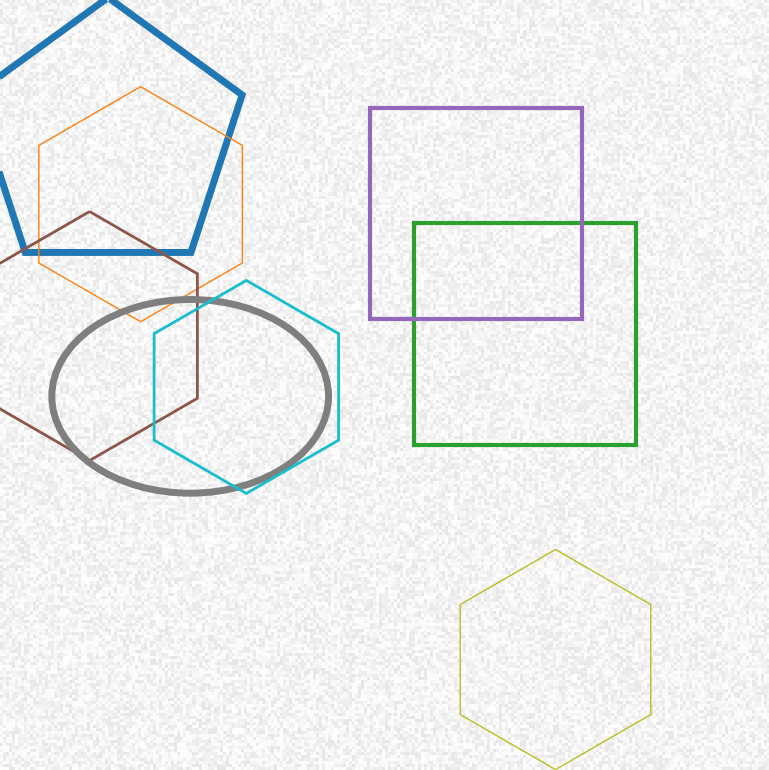[{"shape": "pentagon", "thickness": 2.5, "radius": 0.92, "center": [0.14, 0.82]}, {"shape": "hexagon", "thickness": 0.5, "radius": 0.76, "center": [0.183, 0.735]}, {"shape": "square", "thickness": 1.5, "radius": 0.72, "center": [0.682, 0.566]}, {"shape": "square", "thickness": 1.5, "radius": 0.69, "center": [0.618, 0.723]}, {"shape": "hexagon", "thickness": 1, "radius": 0.81, "center": [0.116, 0.564]}, {"shape": "oval", "thickness": 2.5, "radius": 0.9, "center": [0.247, 0.485]}, {"shape": "hexagon", "thickness": 0.5, "radius": 0.71, "center": [0.721, 0.143]}, {"shape": "hexagon", "thickness": 1, "radius": 0.69, "center": [0.32, 0.497]}]